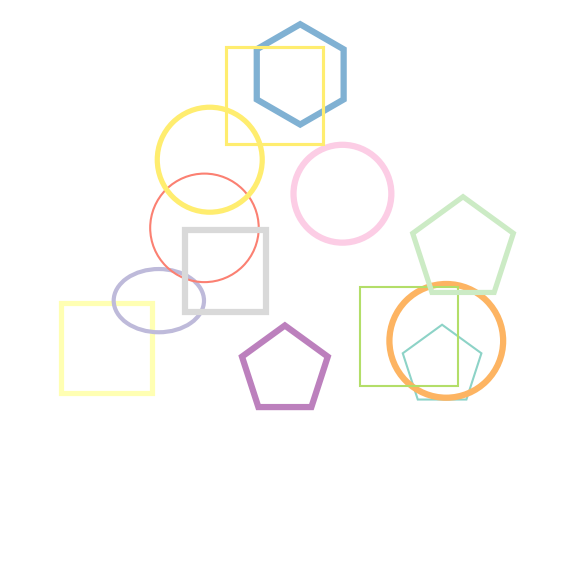[{"shape": "pentagon", "thickness": 1, "radius": 0.36, "center": [0.766, 0.365]}, {"shape": "square", "thickness": 2.5, "radius": 0.39, "center": [0.184, 0.396]}, {"shape": "oval", "thickness": 2, "radius": 0.39, "center": [0.275, 0.479]}, {"shape": "circle", "thickness": 1, "radius": 0.47, "center": [0.354, 0.605]}, {"shape": "hexagon", "thickness": 3, "radius": 0.43, "center": [0.52, 0.87]}, {"shape": "circle", "thickness": 3, "radius": 0.49, "center": [0.773, 0.409]}, {"shape": "square", "thickness": 1, "radius": 0.43, "center": [0.708, 0.416]}, {"shape": "circle", "thickness": 3, "radius": 0.42, "center": [0.593, 0.664]}, {"shape": "square", "thickness": 3, "radius": 0.35, "center": [0.391, 0.53]}, {"shape": "pentagon", "thickness": 3, "radius": 0.39, "center": [0.493, 0.357]}, {"shape": "pentagon", "thickness": 2.5, "radius": 0.46, "center": [0.802, 0.567]}, {"shape": "circle", "thickness": 2.5, "radius": 0.45, "center": [0.363, 0.723]}, {"shape": "square", "thickness": 1.5, "radius": 0.42, "center": [0.476, 0.834]}]